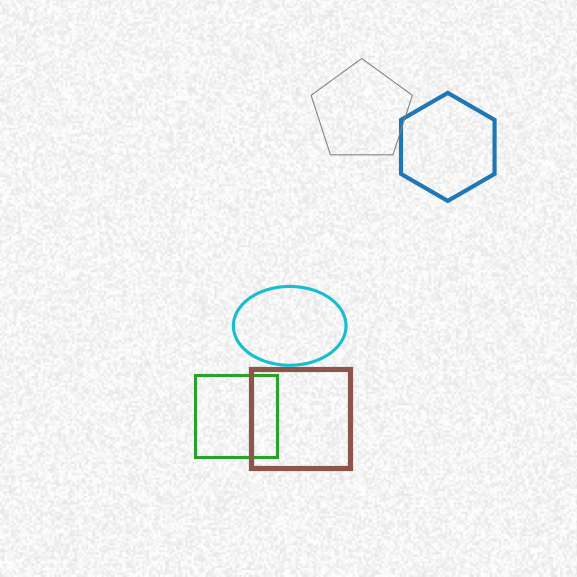[{"shape": "hexagon", "thickness": 2, "radius": 0.47, "center": [0.775, 0.745]}, {"shape": "square", "thickness": 1.5, "radius": 0.36, "center": [0.408, 0.278]}, {"shape": "square", "thickness": 2.5, "radius": 0.43, "center": [0.521, 0.275]}, {"shape": "pentagon", "thickness": 0.5, "radius": 0.46, "center": [0.626, 0.806]}, {"shape": "oval", "thickness": 1.5, "radius": 0.49, "center": [0.502, 0.435]}]